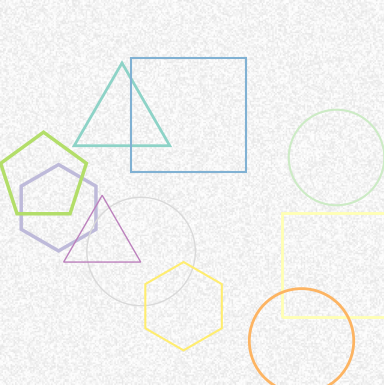[{"shape": "triangle", "thickness": 2, "radius": 0.72, "center": [0.317, 0.693]}, {"shape": "square", "thickness": 2, "radius": 0.68, "center": [0.869, 0.311]}, {"shape": "hexagon", "thickness": 2.5, "radius": 0.56, "center": [0.152, 0.46]}, {"shape": "square", "thickness": 1.5, "radius": 0.74, "center": [0.489, 0.701]}, {"shape": "circle", "thickness": 2, "radius": 0.68, "center": [0.783, 0.115]}, {"shape": "pentagon", "thickness": 2.5, "radius": 0.59, "center": [0.113, 0.54]}, {"shape": "circle", "thickness": 1, "radius": 0.7, "center": [0.366, 0.347]}, {"shape": "triangle", "thickness": 1, "radius": 0.58, "center": [0.265, 0.377]}, {"shape": "circle", "thickness": 1.5, "radius": 0.62, "center": [0.874, 0.591]}, {"shape": "hexagon", "thickness": 1.5, "radius": 0.57, "center": [0.477, 0.205]}]